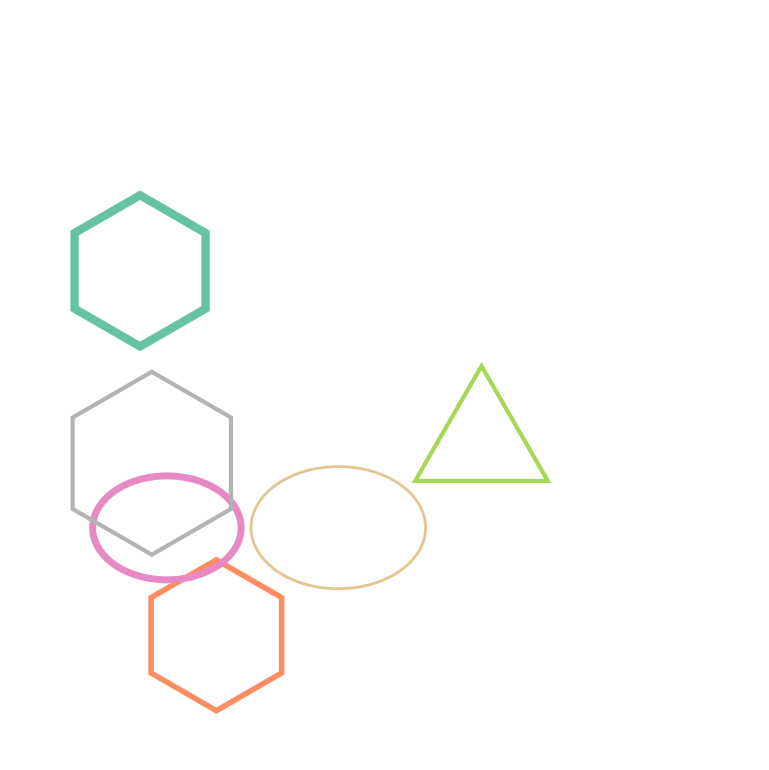[{"shape": "hexagon", "thickness": 3, "radius": 0.49, "center": [0.182, 0.648]}, {"shape": "hexagon", "thickness": 2, "radius": 0.49, "center": [0.281, 0.175]}, {"shape": "oval", "thickness": 2.5, "radius": 0.48, "center": [0.217, 0.314]}, {"shape": "triangle", "thickness": 1.5, "radius": 0.5, "center": [0.625, 0.425]}, {"shape": "oval", "thickness": 1, "radius": 0.57, "center": [0.439, 0.315]}, {"shape": "hexagon", "thickness": 1.5, "radius": 0.59, "center": [0.197, 0.398]}]